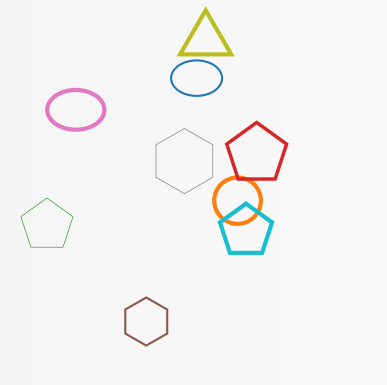[{"shape": "oval", "thickness": 1.5, "radius": 0.33, "center": [0.507, 0.797]}, {"shape": "circle", "thickness": 3, "radius": 0.3, "center": [0.613, 0.479]}, {"shape": "pentagon", "thickness": 0.5, "radius": 0.35, "center": [0.121, 0.415]}, {"shape": "pentagon", "thickness": 2.5, "radius": 0.41, "center": [0.662, 0.601]}, {"shape": "hexagon", "thickness": 1.5, "radius": 0.31, "center": [0.377, 0.165]}, {"shape": "oval", "thickness": 3, "radius": 0.37, "center": [0.196, 0.715]}, {"shape": "hexagon", "thickness": 0.5, "radius": 0.42, "center": [0.476, 0.582]}, {"shape": "triangle", "thickness": 3, "radius": 0.38, "center": [0.531, 0.897]}, {"shape": "pentagon", "thickness": 3, "radius": 0.35, "center": [0.635, 0.4]}]